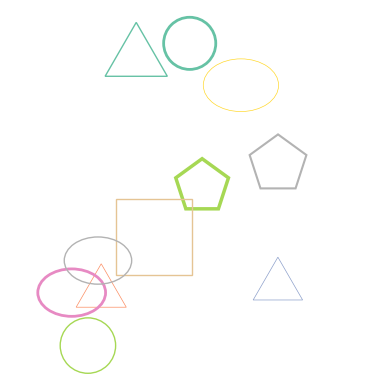[{"shape": "triangle", "thickness": 1, "radius": 0.47, "center": [0.354, 0.848]}, {"shape": "circle", "thickness": 2, "radius": 0.34, "center": [0.493, 0.887]}, {"shape": "triangle", "thickness": 0.5, "radius": 0.38, "center": [0.263, 0.24]}, {"shape": "triangle", "thickness": 0.5, "radius": 0.37, "center": [0.722, 0.258]}, {"shape": "oval", "thickness": 2, "radius": 0.44, "center": [0.186, 0.24]}, {"shape": "pentagon", "thickness": 2.5, "radius": 0.36, "center": [0.525, 0.516]}, {"shape": "circle", "thickness": 1, "radius": 0.36, "center": [0.228, 0.102]}, {"shape": "oval", "thickness": 0.5, "radius": 0.49, "center": [0.626, 0.779]}, {"shape": "square", "thickness": 1, "radius": 0.5, "center": [0.4, 0.384]}, {"shape": "pentagon", "thickness": 1.5, "radius": 0.39, "center": [0.722, 0.573]}, {"shape": "oval", "thickness": 1, "radius": 0.44, "center": [0.254, 0.323]}]